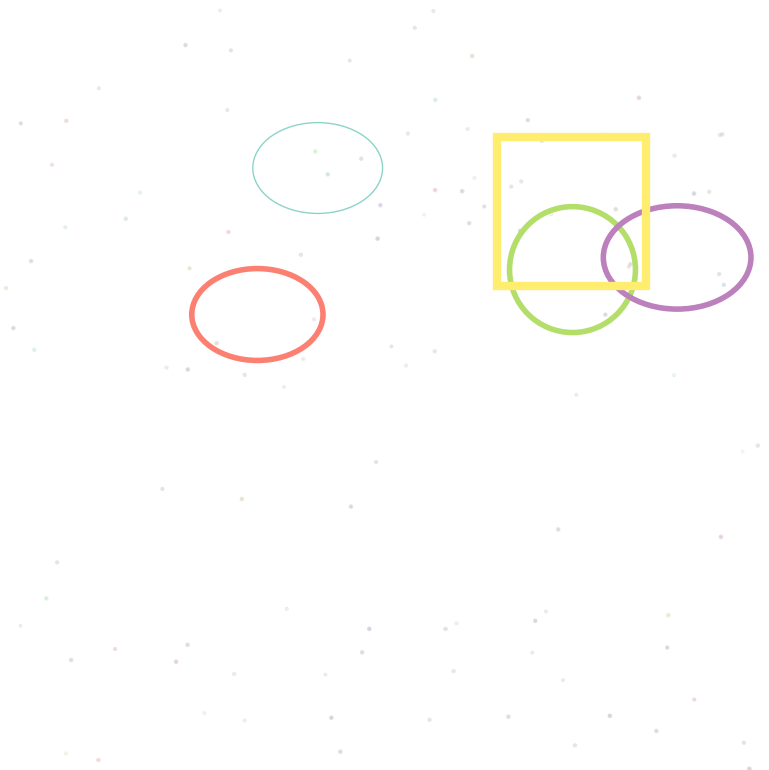[{"shape": "oval", "thickness": 0.5, "radius": 0.42, "center": [0.413, 0.782]}, {"shape": "oval", "thickness": 2, "radius": 0.43, "center": [0.334, 0.592]}, {"shape": "circle", "thickness": 2, "radius": 0.41, "center": [0.744, 0.65]}, {"shape": "oval", "thickness": 2, "radius": 0.48, "center": [0.879, 0.666]}, {"shape": "square", "thickness": 3, "radius": 0.48, "center": [0.743, 0.726]}]